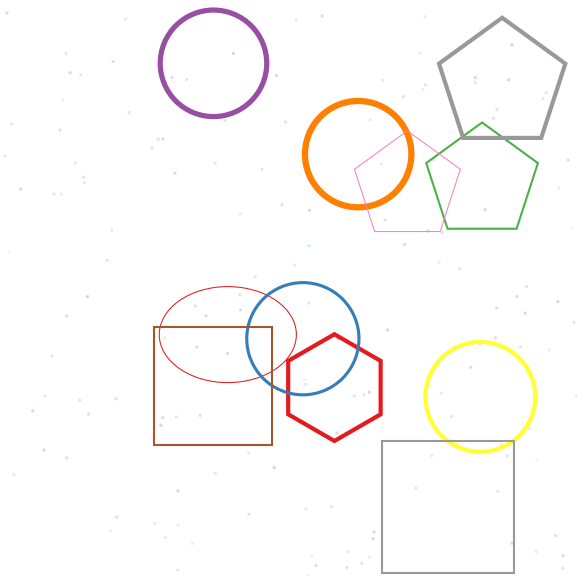[{"shape": "oval", "thickness": 0.5, "radius": 0.59, "center": [0.394, 0.42]}, {"shape": "hexagon", "thickness": 2, "radius": 0.46, "center": [0.579, 0.328]}, {"shape": "circle", "thickness": 1.5, "radius": 0.49, "center": [0.524, 0.413]}, {"shape": "pentagon", "thickness": 1, "radius": 0.51, "center": [0.835, 0.685]}, {"shape": "circle", "thickness": 2.5, "radius": 0.46, "center": [0.37, 0.889]}, {"shape": "circle", "thickness": 3, "radius": 0.46, "center": [0.62, 0.732]}, {"shape": "circle", "thickness": 2, "radius": 0.48, "center": [0.832, 0.312]}, {"shape": "square", "thickness": 1, "radius": 0.51, "center": [0.369, 0.33]}, {"shape": "pentagon", "thickness": 0.5, "radius": 0.48, "center": [0.705, 0.676]}, {"shape": "pentagon", "thickness": 2, "radius": 0.58, "center": [0.87, 0.853]}, {"shape": "square", "thickness": 1, "radius": 0.57, "center": [0.776, 0.122]}]